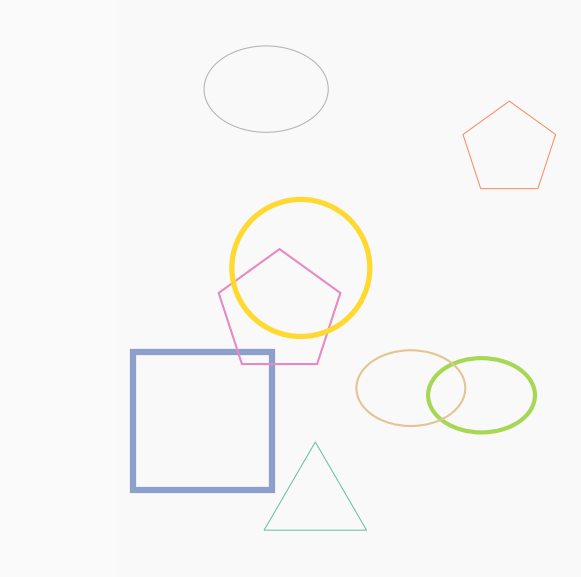[{"shape": "triangle", "thickness": 0.5, "radius": 0.51, "center": [0.542, 0.132]}, {"shape": "pentagon", "thickness": 0.5, "radius": 0.42, "center": [0.876, 0.74]}, {"shape": "square", "thickness": 3, "radius": 0.6, "center": [0.349, 0.27]}, {"shape": "pentagon", "thickness": 1, "radius": 0.55, "center": [0.481, 0.458]}, {"shape": "oval", "thickness": 2, "radius": 0.46, "center": [0.828, 0.315]}, {"shape": "circle", "thickness": 2.5, "radius": 0.59, "center": [0.518, 0.535]}, {"shape": "oval", "thickness": 1, "radius": 0.47, "center": [0.707, 0.327]}, {"shape": "oval", "thickness": 0.5, "radius": 0.53, "center": [0.458, 0.845]}]